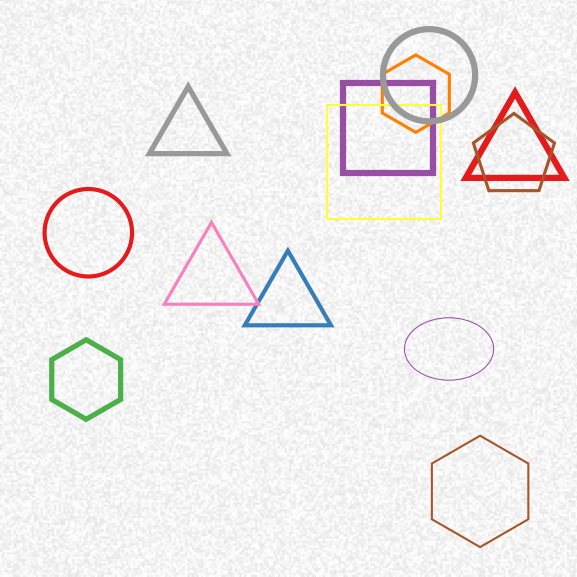[{"shape": "triangle", "thickness": 3, "radius": 0.49, "center": [0.892, 0.74]}, {"shape": "circle", "thickness": 2, "radius": 0.38, "center": [0.153, 0.596]}, {"shape": "triangle", "thickness": 2, "radius": 0.43, "center": [0.499, 0.479]}, {"shape": "hexagon", "thickness": 2.5, "radius": 0.34, "center": [0.149, 0.342]}, {"shape": "square", "thickness": 3, "radius": 0.39, "center": [0.671, 0.778]}, {"shape": "oval", "thickness": 0.5, "radius": 0.39, "center": [0.778, 0.395]}, {"shape": "hexagon", "thickness": 1.5, "radius": 0.34, "center": [0.72, 0.837]}, {"shape": "square", "thickness": 1, "radius": 0.49, "center": [0.665, 0.718]}, {"shape": "hexagon", "thickness": 1, "radius": 0.48, "center": [0.831, 0.148]}, {"shape": "pentagon", "thickness": 1.5, "radius": 0.37, "center": [0.89, 0.729]}, {"shape": "triangle", "thickness": 1.5, "radius": 0.47, "center": [0.366, 0.52]}, {"shape": "triangle", "thickness": 2.5, "radius": 0.39, "center": [0.326, 0.772]}, {"shape": "circle", "thickness": 3, "radius": 0.4, "center": [0.743, 0.869]}]